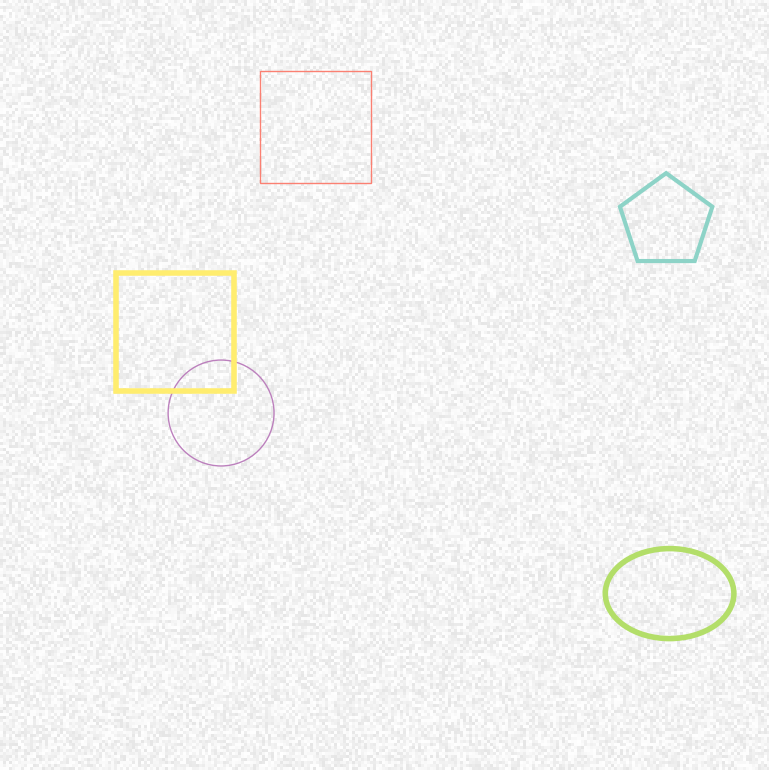[{"shape": "pentagon", "thickness": 1.5, "radius": 0.32, "center": [0.865, 0.712]}, {"shape": "square", "thickness": 0.5, "radius": 0.36, "center": [0.41, 0.835]}, {"shape": "oval", "thickness": 2, "radius": 0.42, "center": [0.87, 0.229]}, {"shape": "circle", "thickness": 0.5, "radius": 0.34, "center": [0.287, 0.464]}, {"shape": "square", "thickness": 2, "radius": 0.38, "center": [0.227, 0.569]}]